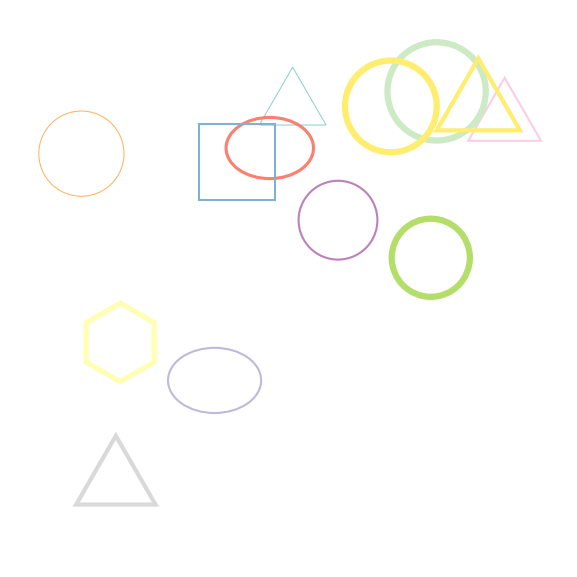[{"shape": "triangle", "thickness": 0.5, "radius": 0.33, "center": [0.507, 0.816]}, {"shape": "hexagon", "thickness": 2.5, "radius": 0.34, "center": [0.208, 0.406]}, {"shape": "oval", "thickness": 1, "radius": 0.4, "center": [0.372, 0.34]}, {"shape": "oval", "thickness": 1.5, "radius": 0.38, "center": [0.467, 0.743]}, {"shape": "square", "thickness": 1, "radius": 0.33, "center": [0.411, 0.719]}, {"shape": "circle", "thickness": 0.5, "radius": 0.37, "center": [0.141, 0.733]}, {"shape": "circle", "thickness": 3, "radius": 0.34, "center": [0.746, 0.553]}, {"shape": "triangle", "thickness": 1, "radius": 0.36, "center": [0.874, 0.792]}, {"shape": "triangle", "thickness": 2, "radius": 0.4, "center": [0.201, 0.165]}, {"shape": "circle", "thickness": 1, "radius": 0.34, "center": [0.585, 0.618]}, {"shape": "circle", "thickness": 3, "radius": 0.43, "center": [0.756, 0.841]}, {"shape": "triangle", "thickness": 2, "radius": 0.42, "center": [0.828, 0.815]}, {"shape": "circle", "thickness": 3, "radius": 0.4, "center": [0.677, 0.815]}]